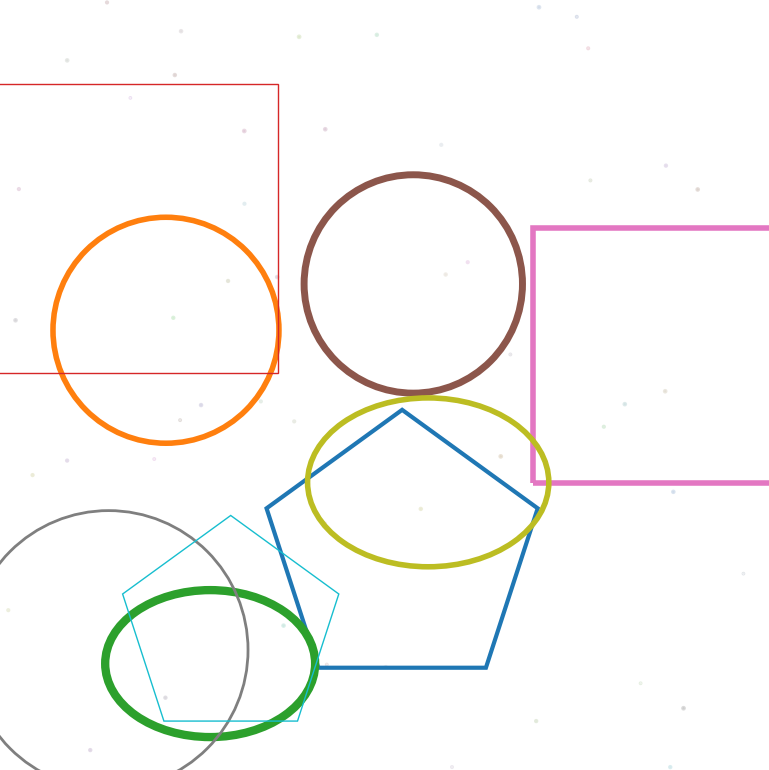[{"shape": "pentagon", "thickness": 1.5, "radius": 0.93, "center": [0.522, 0.283]}, {"shape": "circle", "thickness": 2, "radius": 0.73, "center": [0.216, 0.571]}, {"shape": "oval", "thickness": 3, "radius": 0.68, "center": [0.273, 0.138]}, {"shape": "square", "thickness": 0.5, "radius": 0.94, "center": [0.174, 0.703]}, {"shape": "circle", "thickness": 2.5, "radius": 0.71, "center": [0.537, 0.631]}, {"shape": "square", "thickness": 2, "radius": 0.83, "center": [0.858, 0.538]}, {"shape": "circle", "thickness": 1, "radius": 0.9, "center": [0.141, 0.156]}, {"shape": "oval", "thickness": 2, "radius": 0.78, "center": [0.556, 0.374]}, {"shape": "pentagon", "thickness": 0.5, "radius": 0.74, "center": [0.3, 0.183]}]